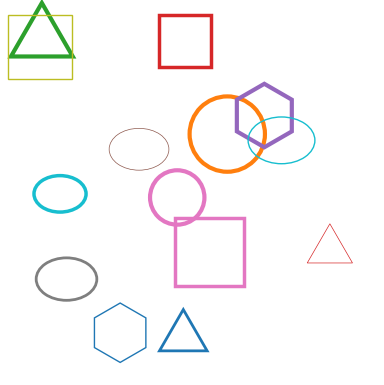[{"shape": "triangle", "thickness": 2, "radius": 0.36, "center": [0.476, 0.124]}, {"shape": "hexagon", "thickness": 1, "radius": 0.39, "center": [0.312, 0.136]}, {"shape": "circle", "thickness": 3, "radius": 0.49, "center": [0.59, 0.652]}, {"shape": "triangle", "thickness": 3, "radius": 0.46, "center": [0.109, 0.9]}, {"shape": "square", "thickness": 2.5, "radius": 0.34, "center": [0.48, 0.894]}, {"shape": "triangle", "thickness": 0.5, "radius": 0.34, "center": [0.857, 0.351]}, {"shape": "hexagon", "thickness": 3, "radius": 0.41, "center": [0.687, 0.7]}, {"shape": "oval", "thickness": 0.5, "radius": 0.39, "center": [0.361, 0.612]}, {"shape": "square", "thickness": 2.5, "radius": 0.45, "center": [0.545, 0.345]}, {"shape": "circle", "thickness": 3, "radius": 0.35, "center": [0.46, 0.487]}, {"shape": "oval", "thickness": 2, "radius": 0.39, "center": [0.173, 0.275]}, {"shape": "square", "thickness": 1, "radius": 0.42, "center": [0.104, 0.877]}, {"shape": "oval", "thickness": 2.5, "radius": 0.34, "center": [0.156, 0.496]}, {"shape": "oval", "thickness": 1, "radius": 0.43, "center": [0.731, 0.635]}]